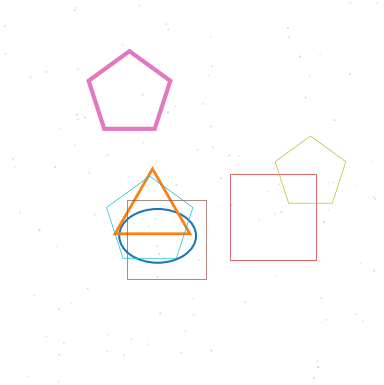[{"shape": "oval", "thickness": 1.5, "radius": 0.5, "center": [0.409, 0.387]}, {"shape": "triangle", "thickness": 2, "radius": 0.56, "center": [0.396, 0.449]}, {"shape": "square", "thickness": 0.5, "radius": 0.56, "center": [0.709, 0.436]}, {"shape": "square", "thickness": 0.5, "radius": 0.52, "center": [0.432, 0.377]}, {"shape": "pentagon", "thickness": 3, "radius": 0.56, "center": [0.336, 0.756]}, {"shape": "pentagon", "thickness": 0.5, "radius": 0.48, "center": [0.806, 0.55]}, {"shape": "pentagon", "thickness": 0.5, "radius": 0.59, "center": [0.389, 0.425]}]